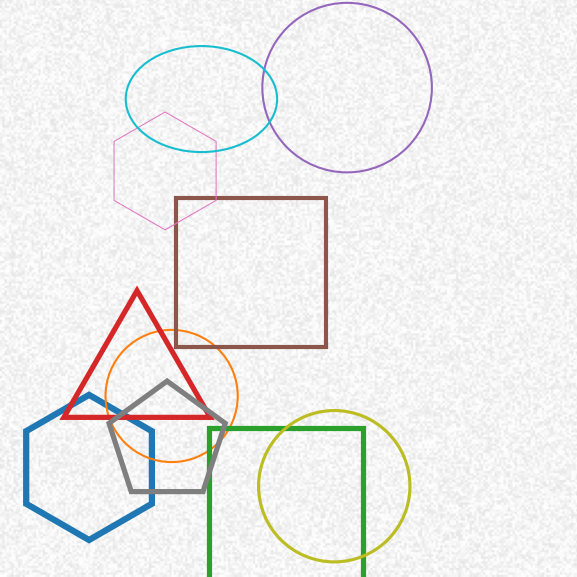[{"shape": "hexagon", "thickness": 3, "radius": 0.63, "center": [0.154, 0.19]}, {"shape": "circle", "thickness": 1, "radius": 0.57, "center": [0.297, 0.313]}, {"shape": "square", "thickness": 2.5, "radius": 0.67, "center": [0.495, 0.124]}, {"shape": "triangle", "thickness": 2.5, "radius": 0.73, "center": [0.237, 0.35]}, {"shape": "circle", "thickness": 1, "radius": 0.73, "center": [0.601, 0.847]}, {"shape": "square", "thickness": 2, "radius": 0.65, "center": [0.435, 0.527]}, {"shape": "hexagon", "thickness": 0.5, "radius": 0.51, "center": [0.286, 0.703]}, {"shape": "pentagon", "thickness": 2.5, "radius": 0.53, "center": [0.289, 0.233]}, {"shape": "circle", "thickness": 1.5, "radius": 0.66, "center": [0.579, 0.157]}, {"shape": "oval", "thickness": 1, "radius": 0.66, "center": [0.349, 0.828]}]